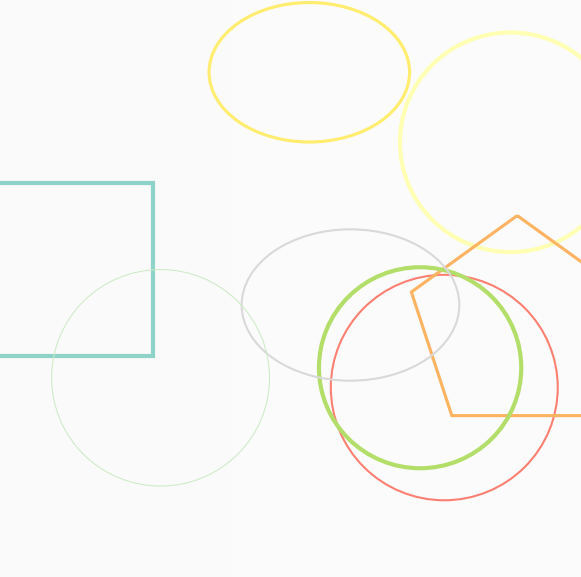[{"shape": "square", "thickness": 2, "radius": 0.75, "center": [0.114, 0.532]}, {"shape": "circle", "thickness": 2, "radius": 0.95, "center": [0.878, 0.753]}, {"shape": "circle", "thickness": 1, "radius": 0.98, "center": [0.764, 0.328]}, {"shape": "pentagon", "thickness": 1.5, "radius": 0.96, "center": [0.89, 0.434]}, {"shape": "circle", "thickness": 2, "radius": 0.87, "center": [0.723, 0.362]}, {"shape": "oval", "thickness": 1, "radius": 0.94, "center": [0.603, 0.471]}, {"shape": "circle", "thickness": 0.5, "radius": 0.94, "center": [0.276, 0.345]}, {"shape": "oval", "thickness": 1.5, "radius": 0.86, "center": [0.532, 0.874]}]